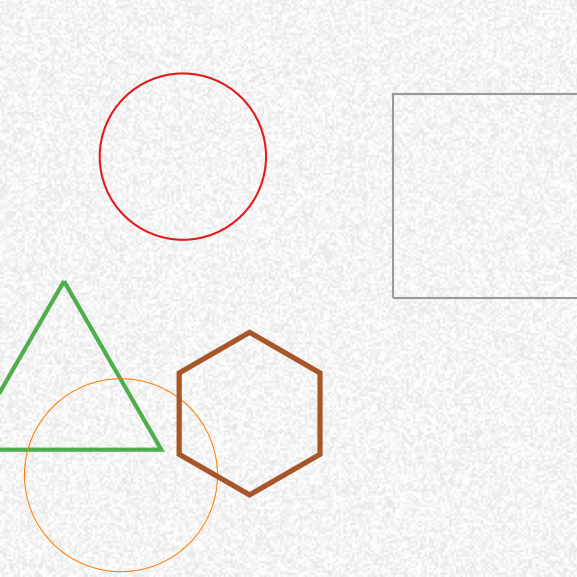[{"shape": "circle", "thickness": 1, "radius": 0.72, "center": [0.317, 0.728]}, {"shape": "triangle", "thickness": 2, "radius": 0.97, "center": [0.111, 0.318]}, {"shape": "circle", "thickness": 0.5, "radius": 0.84, "center": [0.209, 0.176]}, {"shape": "hexagon", "thickness": 2.5, "radius": 0.7, "center": [0.432, 0.283]}, {"shape": "square", "thickness": 1, "radius": 0.88, "center": [0.857, 0.66]}]